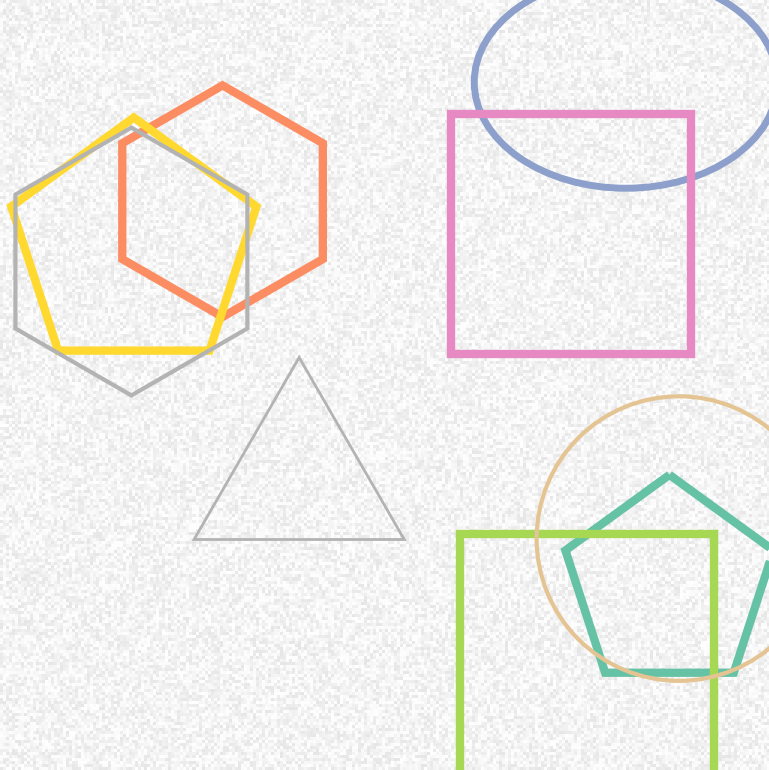[{"shape": "pentagon", "thickness": 3, "radius": 0.71, "center": [0.869, 0.241]}, {"shape": "hexagon", "thickness": 3, "radius": 0.75, "center": [0.289, 0.739]}, {"shape": "oval", "thickness": 2.5, "radius": 0.98, "center": [0.813, 0.893]}, {"shape": "square", "thickness": 3, "radius": 0.78, "center": [0.742, 0.696]}, {"shape": "square", "thickness": 3, "radius": 0.82, "center": [0.762, 0.142]}, {"shape": "pentagon", "thickness": 3, "radius": 0.84, "center": [0.174, 0.68]}, {"shape": "circle", "thickness": 1.5, "radius": 0.92, "center": [0.882, 0.301]}, {"shape": "triangle", "thickness": 1, "radius": 0.79, "center": [0.389, 0.378]}, {"shape": "hexagon", "thickness": 1.5, "radius": 0.87, "center": [0.171, 0.66]}]